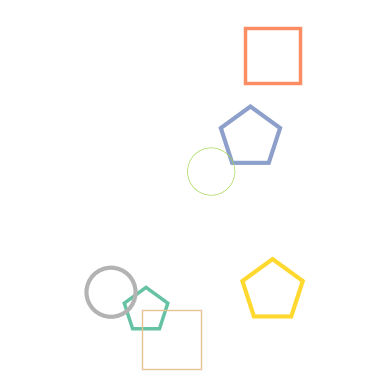[{"shape": "pentagon", "thickness": 2.5, "radius": 0.3, "center": [0.379, 0.194]}, {"shape": "square", "thickness": 2.5, "radius": 0.36, "center": [0.708, 0.855]}, {"shape": "pentagon", "thickness": 3, "radius": 0.4, "center": [0.651, 0.642]}, {"shape": "circle", "thickness": 0.5, "radius": 0.31, "center": [0.549, 0.554]}, {"shape": "pentagon", "thickness": 3, "radius": 0.41, "center": [0.708, 0.245]}, {"shape": "square", "thickness": 1, "radius": 0.38, "center": [0.445, 0.119]}, {"shape": "circle", "thickness": 3, "radius": 0.32, "center": [0.288, 0.241]}]